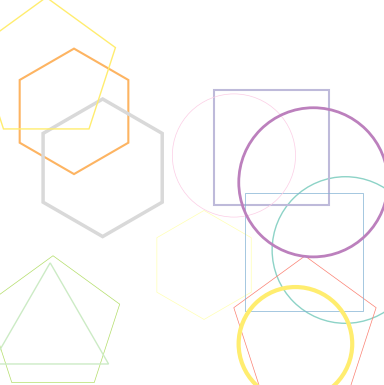[{"shape": "circle", "thickness": 1, "radius": 0.95, "center": [0.897, 0.351]}, {"shape": "hexagon", "thickness": 0.5, "radius": 0.71, "center": [0.53, 0.312]}, {"shape": "square", "thickness": 1.5, "radius": 0.75, "center": [0.706, 0.618]}, {"shape": "pentagon", "thickness": 0.5, "radius": 0.97, "center": [0.792, 0.141]}, {"shape": "square", "thickness": 0.5, "radius": 0.76, "center": [0.79, 0.346]}, {"shape": "hexagon", "thickness": 1.5, "radius": 0.81, "center": [0.192, 0.711]}, {"shape": "pentagon", "thickness": 0.5, "radius": 0.91, "center": [0.138, 0.154]}, {"shape": "circle", "thickness": 0.5, "radius": 0.8, "center": [0.608, 0.596]}, {"shape": "hexagon", "thickness": 2.5, "radius": 0.89, "center": [0.267, 0.564]}, {"shape": "circle", "thickness": 2, "radius": 0.97, "center": [0.814, 0.526]}, {"shape": "triangle", "thickness": 1, "radius": 0.88, "center": [0.13, 0.142]}, {"shape": "pentagon", "thickness": 1, "radius": 0.94, "center": [0.12, 0.818]}, {"shape": "circle", "thickness": 3, "radius": 0.74, "center": [0.767, 0.107]}]